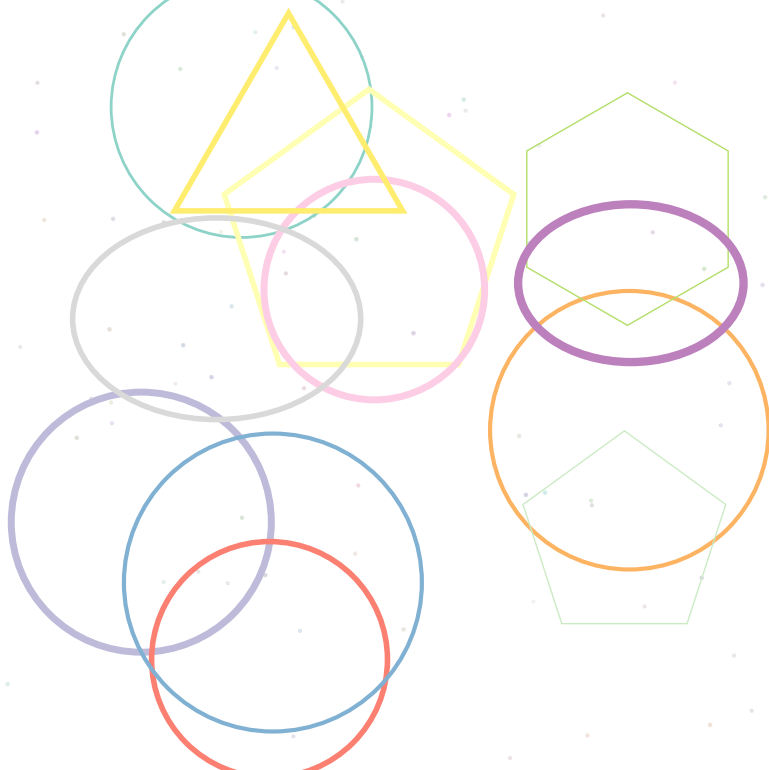[{"shape": "circle", "thickness": 1, "radius": 0.85, "center": [0.314, 0.861]}, {"shape": "pentagon", "thickness": 2, "radius": 0.99, "center": [0.479, 0.686]}, {"shape": "circle", "thickness": 2.5, "radius": 0.84, "center": [0.183, 0.322]}, {"shape": "circle", "thickness": 2, "radius": 0.77, "center": [0.35, 0.144]}, {"shape": "circle", "thickness": 1.5, "radius": 0.97, "center": [0.354, 0.243]}, {"shape": "circle", "thickness": 1.5, "radius": 0.9, "center": [0.817, 0.441]}, {"shape": "hexagon", "thickness": 0.5, "radius": 0.75, "center": [0.815, 0.728]}, {"shape": "circle", "thickness": 2.5, "radius": 0.72, "center": [0.486, 0.624]}, {"shape": "oval", "thickness": 2, "radius": 0.94, "center": [0.281, 0.586]}, {"shape": "oval", "thickness": 3, "radius": 0.73, "center": [0.819, 0.632]}, {"shape": "pentagon", "thickness": 0.5, "radius": 0.69, "center": [0.811, 0.302]}, {"shape": "triangle", "thickness": 2, "radius": 0.86, "center": [0.375, 0.812]}]